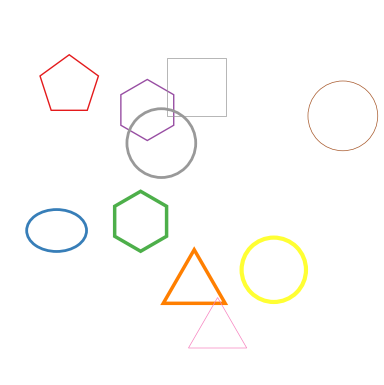[{"shape": "pentagon", "thickness": 1, "radius": 0.4, "center": [0.18, 0.778]}, {"shape": "oval", "thickness": 2, "radius": 0.39, "center": [0.147, 0.401]}, {"shape": "hexagon", "thickness": 2.5, "radius": 0.39, "center": [0.365, 0.425]}, {"shape": "hexagon", "thickness": 1, "radius": 0.4, "center": [0.383, 0.714]}, {"shape": "triangle", "thickness": 2.5, "radius": 0.46, "center": [0.504, 0.259]}, {"shape": "circle", "thickness": 3, "radius": 0.42, "center": [0.711, 0.299]}, {"shape": "circle", "thickness": 0.5, "radius": 0.45, "center": [0.891, 0.699]}, {"shape": "triangle", "thickness": 0.5, "radius": 0.44, "center": [0.565, 0.14]}, {"shape": "circle", "thickness": 2, "radius": 0.45, "center": [0.419, 0.628]}, {"shape": "square", "thickness": 0.5, "radius": 0.38, "center": [0.51, 0.775]}]